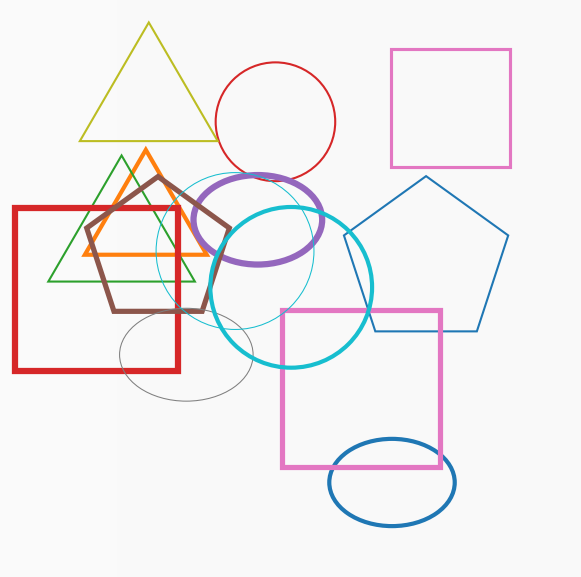[{"shape": "oval", "thickness": 2, "radius": 0.54, "center": [0.674, 0.164]}, {"shape": "pentagon", "thickness": 1, "radius": 0.74, "center": [0.733, 0.546]}, {"shape": "triangle", "thickness": 2, "radius": 0.61, "center": [0.251, 0.619]}, {"shape": "triangle", "thickness": 1, "radius": 0.73, "center": [0.209, 0.584]}, {"shape": "square", "thickness": 3, "radius": 0.7, "center": [0.166, 0.498]}, {"shape": "circle", "thickness": 1, "radius": 0.51, "center": [0.474, 0.788]}, {"shape": "oval", "thickness": 3, "radius": 0.55, "center": [0.444, 0.619]}, {"shape": "pentagon", "thickness": 2.5, "radius": 0.65, "center": [0.272, 0.564]}, {"shape": "square", "thickness": 1.5, "radius": 0.51, "center": [0.775, 0.812]}, {"shape": "square", "thickness": 2.5, "radius": 0.68, "center": [0.621, 0.326]}, {"shape": "oval", "thickness": 0.5, "radius": 0.57, "center": [0.321, 0.385]}, {"shape": "triangle", "thickness": 1, "radius": 0.68, "center": [0.256, 0.823]}, {"shape": "circle", "thickness": 0.5, "radius": 0.68, "center": [0.404, 0.564]}, {"shape": "circle", "thickness": 2, "radius": 0.7, "center": [0.501, 0.502]}]